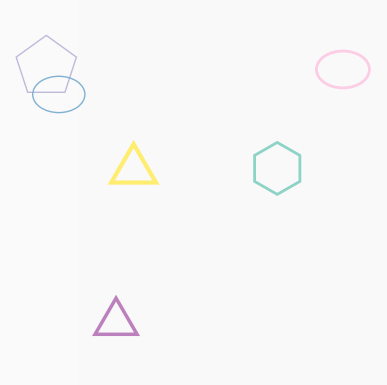[{"shape": "hexagon", "thickness": 2, "radius": 0.34, "center": [0.715, 0.563]}, {"shape": "pentagon", "thickness": 1, "radius": 0.41, "center": [0.119, 0.826]}, {"shape": "oval", "thickness": 1, "radius": 0.34, "center": [0.152, 0.755]}, {"shape": "oval", "thickness": 2, "radius": 0.34, "center": [0.885, 0.82]}, {"shape": "triangle", "thickness": 2.5, "radius": 0.31, "center": [0.299, 0.163]}, {"shape": "triangle", "thickness": 3, "radius": 0.33, "center": [0.345, 0.559]}]